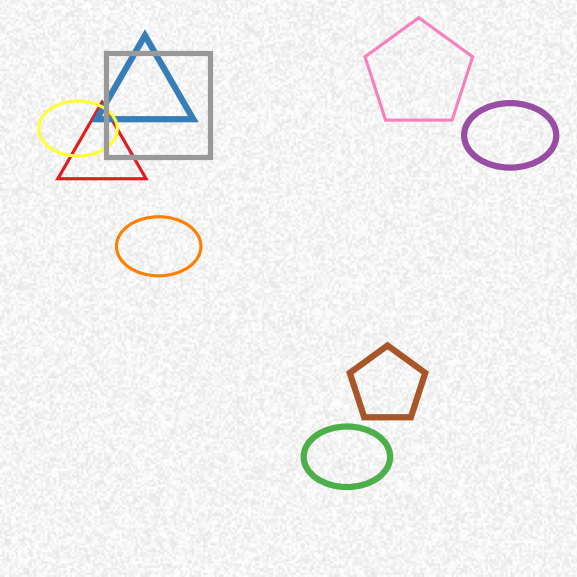[{"shape": "triangle", "thickness": 1.5, "radius": 0.44, "center": [0.177, 0.734]}, {"shape": "triangle", "thickness": 3, "radius": 0.48, "center": [0.251, 0.841]}, {"shape": "oval", "thickness": 3, "radius": 0.37, "center": [0.601, 0.208]}, {"shape": "oval", "thickness": 3, "radius": 0.4, "center": [0.883, 0.765]}, {"shape": "oval", "thickness": 1.5, "radius": 0.37, "center": [0.275, 0.573]}, {"shape": "oval", "thickness": 1.5, "radius": 0.34, "center": [0.135, 0.777]}, {"shape": "pentagon", "thickness": 3, "radius": 0.34, "center": [0.671, 0.332]}, {"shape": "pentagon", "thickness": 1.5, "radius": 0.49, "center": [0.725, 0.87]}, {"shape": "square", "thickness": 2.5, "radius": 0.45, "center": [0.273, 0.817]}]